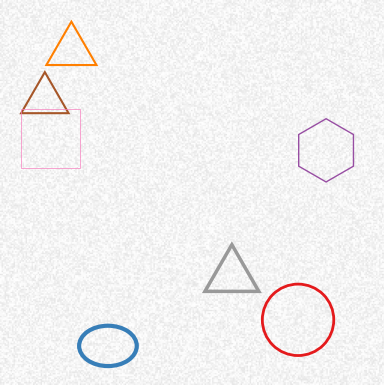[{"shape": "circle", "thickness": 2, "radius": 0.46, "center": [0.774, 0.169]}, {"shape": "oval", "thickness": 3, "radius": 0.37, "center": [0.28, 0.102]}, {"shape": "hexagon", "thickness": 1, "radius": 0.41, "center": [0.847, 0.609]}, {"shape": "triangle", "thickness": 1.5, "radius": 0.38, "center": [0.185, 0.869]}, {"shape": "triangle", "thickness": 1.5, "radius": 0.36, "center": [0.116, 0.742]}, {"shape": "square", "thickness": 0.5, "radius": 0.38, "center": [0.131, 0.64]}, {"shape": "triangle", "thickness": 2.5, "radius": 0.4, "center": [0.602, 0.284]}]